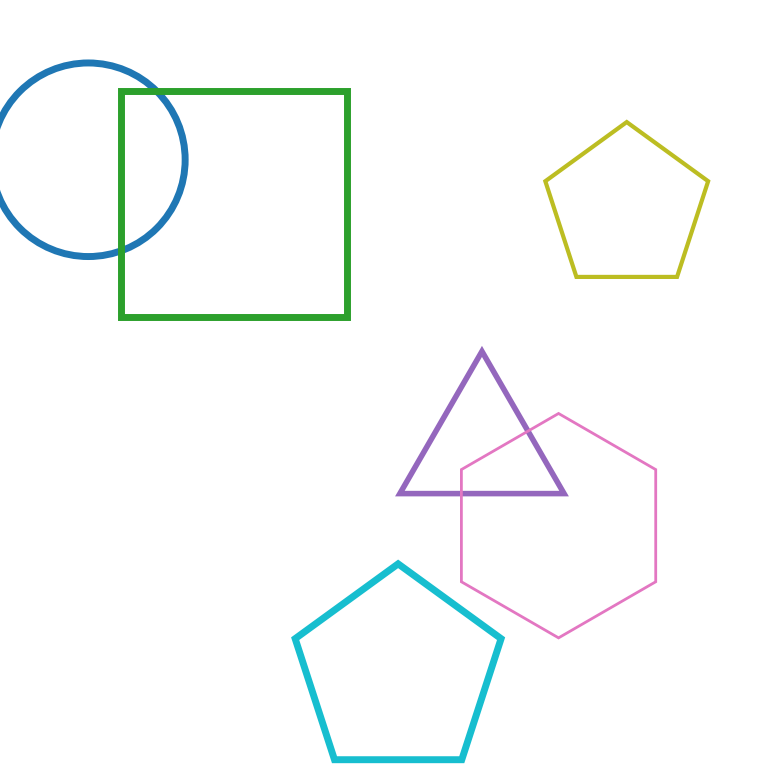[{"shape": "circle", "thickness": 2.5, "radius": 0.63, "center": [0.115, 0.793]}, {"shape": "square", "thickness": 2.5, "radius": 0.73, "center": [0.304, 0.735]}, {"shape": "triangle", "thickness": 2, "radius": 0.62, "center": [0.626, 0.421]}, {"shape": "hexagon", "thickness": 1, "radius": 0.73, "center": [0.725, 0.317]}, {"shape": "pentagon", "thickness": 1.5, "radius": 0.56, "center": [0.814, 0.73]}, {"shape": "pentagon", "thickness": 2.5, "radius": 0.7, "center": [0.517, 0.127]}]